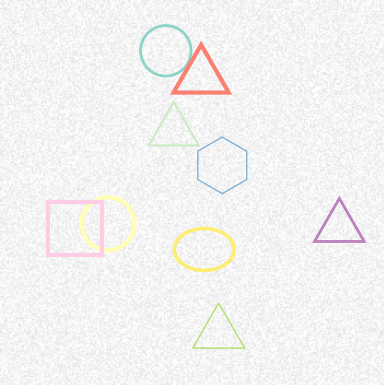[{"shape": "circle", "thickness": 2, "radius": 0.33, "center": [0.431, 0.868]}, {"shape": "circle", "thickness": 3, "radius": 0.34, "center": [0.281, 0.419]}, {"shape": "triangle", "thickness": 3, "radius": 0.41, "center": [0.522, 0.801]}, {"shape": "hexagon", "thickness": 1, "radius": 0.37, "center": [0.577, 0.57]}, {"shape": "triangle", "thickness": 1, "radius": 0.39, "center": [0.568, 0.135]}, {"shape": "square", "thickness": 3, "radius": 0.35, "center": [0.195, 0.407]}, {"shape": "triangle", "thickness": 2, "radius": 0.37, "center": [0.881, 0.41]}, {"shape": "triangle", "thickness": 1.5, "radius": 0.38, "center": [0.451, 0.66]}, {"shape": "oval", "thickness": 2.5, "radius": 0.39, "center": [0.531, 0.352]}]